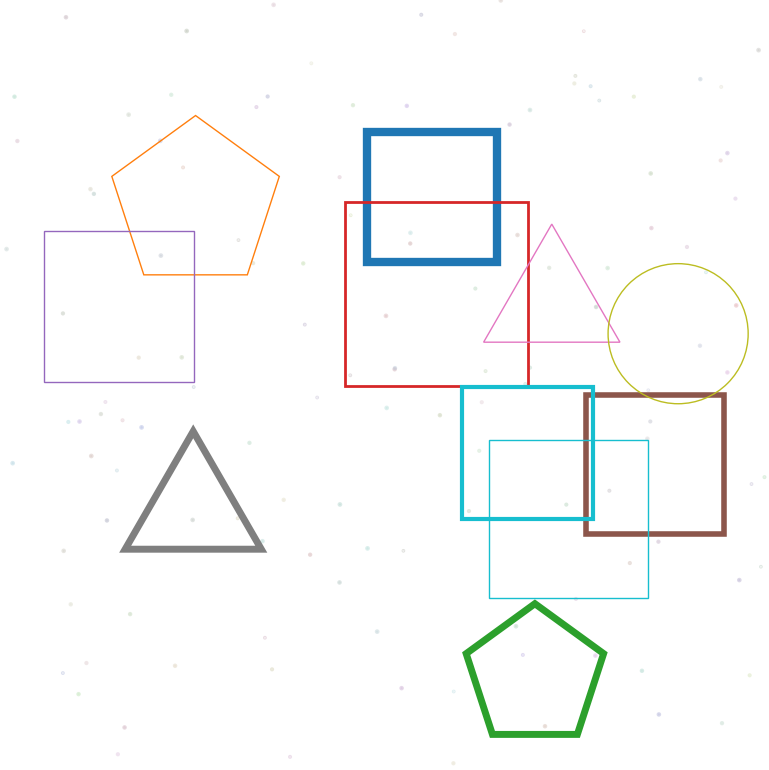[{"shape": "square", "thickness": 3, "radius": 0.42, "center": [0.561, 0.745]}, {"shape": "pentagon", "thickness": 0.5, "radius": 0.57, "center": [0.254, 0.736]}, {"shape": "pentagon", "thickness": 2.5, "radius": 0.47, "center": [0.695, 0.122]}, {"shape": "square", "thickness": 1, "radius": 0.6, "center": [0.567, 0.618]}, {"shape": "square", "thickness": 0.5, "radius": 0.49, "center": [0.154, 0.602]}, {"shape": "square", "thickness": 2, "radius": 0.45, "center": [0.85, 0.397]}, {"shape": "triangle", "thickness": 0.5, "radius": 0.51, "center": [0.717, 0.607]}, {"shape": "triangle", "thickness": 2.5, "radius": 0.51, "center": [0.251, 0.338]}, {"shape": "circle", "thickness": 0.5, "radius": 0.45, "center": [0.881, 0.567]}, {"shape": "square", "thickness": 0.5, "radius": 0.52, "center": [0.738, 0.326]}, {"shape": "square", "thickness": 1.5, "radius": 0.43, "center": [0.685, 0.411]}]